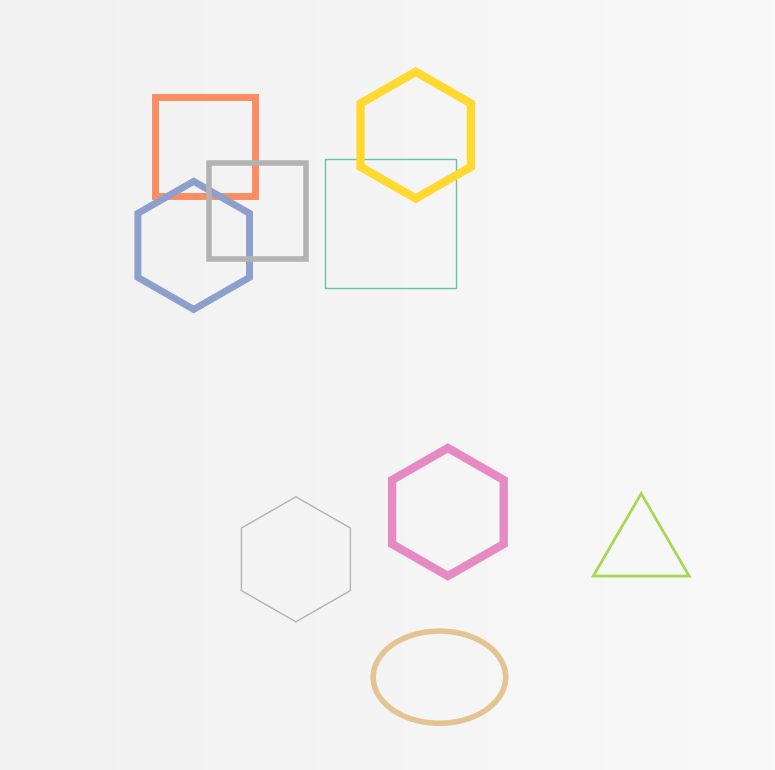[{"shape": "square", "thickness": 0.5, "radius": 0.42, "center": [0.504, 0.71]}, {"shape": "square", "thickness": 2.5, "radius": 0.32, "center": [0.264, 0.81]}, {"shape": "hexagon", "thickness": 2.5, "radius": 0.42, "center": [0.25, 0.681]}, {"shape": "hexagon", "thickness": 3, "radius": 0.42, "center": [0.578, 0.335]}, {"shape": "triangle", "thickness": 1, "radius": 0.36, "center": [0.827, 0.288]}, {"shape": "hexagon", "thickness": 3, "radius": 0.41, "center": [0.536, 0.825]}, {"shape": "oval", "thickness": 2, "radius": 0.43, "center": [0.567, 0.121]}, {"shape": "square", "thickness": 2, "radius": 0.31, "center": [0.332, 0.726]}, {"shape": "hexagon", "thickness": 0.5, "radius": 0.41, "center": [0.382, 0.274]}]